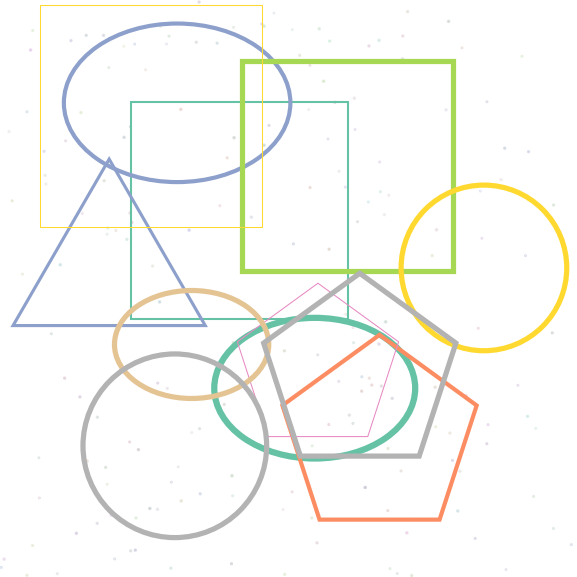[{"shape": "square", "thickness": 1, "radius": 0.94, "center": [0.414, 0.635]}, {"shape": "oval", "thickness": 3, "radius": 0.87, "center": [0.545, 0.327]}, {"shape": "pentagon", "thickness": 2, "radius": 0.88, "center": [0.657, 0.242]}, {"shape": "triangle", "thickness": 1.5, "radius": 0.96, "center": [0.189, 0.531]}, {"shape": "oval", "thickness": 2, "radius": 0.98, "center": [0.307, 0.821]}, {"shape": "pentagon", "thickness": 0.5, "radius": 0.73, "center": [0.551, 0.362]}, {"shape": "square", "thickness": 2.5, "radius": 0.91, "center": [0.602, 0.712]}, {"shape": "circle", "thickness": 2.5, "radius": 0.72, "center": [0.838, 0.535]}, {"shape": "square", "thickness": 0.5, "radius": 0.96, "center": [0.261, 0.799]}, {"shape": "oval", "thickness": 2.5, "radius": 0.67, "center": [0.332, 0.403]}, {"shape": "circle", "thickness": 2.5, "radius": 0.8, "center": [0.303, 0.227]}, {"shape": "pentagon", "thickness": 2.5, "radius": 0.88, "center": [0.623, 0.351]}]